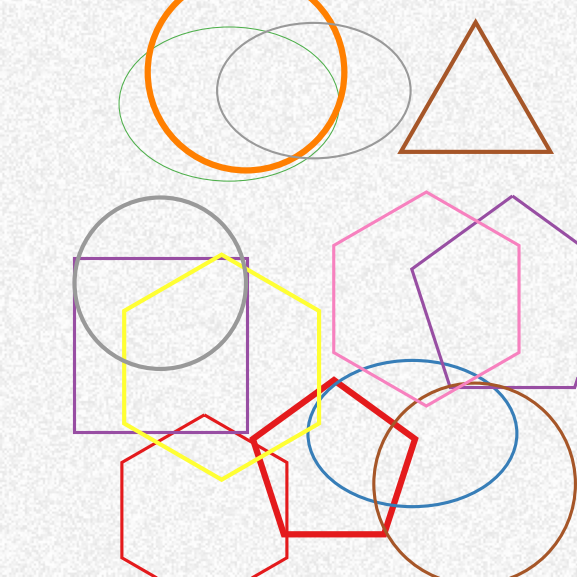[{"shape": "pentagon", "thickness": 3, "radius": 0.74, "center": [0.578, 0.193]}, {"shape": "hexagon", "thickness": 1.5, "radius": 0.82, "center": [0.354, 0.116]}, {"shape": "oval", "thickness": 1.5, "radius": 0.9, "center": [0.714, 0.248]}, {"shape": "oval", "thickness": 0.5, "radius": 0.95, "center": [0.397, 0.819]}, {"shape": "pentagon", "thickness": 1.5, "radius": 0.92, "center": [0.887, 0.476]}, {"shape": "square", "thickness": 1.5, "radius": 0.75, "center": [0.278, 0.402]}, {"shape": "circle", "thickness": 3, "radius": 0.85, "center": [0.426, 0.874]}, {"shape": "hexagon", "thickness": 2, "radius": 0.97, "center": [0.384, 0.363]}, {"shape": "circle", "thickness": 1.5, "radius": 0.87, "center": [0.822, 0.161]}, {"shape": "triangle", "thickness": 2, "radius": 0.75, "center": [0.824, 0.811]}, {"shape": "hexagon", "thickness": 1.5, "radius": 0.93, "center": [0.738, 0.481]}, {"shape": "oval", "thickness": 1, "radius": 0.84, "center": [0.543, 0.842]}, {"shape": "circle", "thickness": 2, "radius": 0.74, "center": [0.277, 0.509]}]